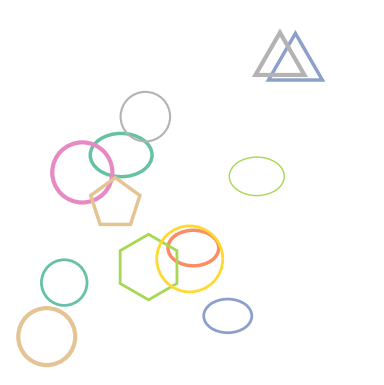[{"shape": "oval", "thickness": 2.5, "radius": 0.4, "center": [0.315, 0.597]}, {"shape": "circle", "thickness": 2, "radius": 0.3, "center": [0.167, 0.266]}, {"shape": "oval", "thickness": 2.5, "radius": 0.33, "center": [0.502, 0.356]}, {"shape": "triangle", "thickness": 2.5, "radius": 0.4, "center": [0.767, 0.833]}, {"shape": "oval", "thickness": 2, "radius": 0.31, "center": [0.592, 0.179]}, {"shape": "circle", "thickness": 3, "radius": 0.39, "center": [0.214, 0.552]}, {"shape": "oval", "thickness": 1, "radius": 0.36, "center": [0.667, 0.542]}, {"shape": "hexagon", "thickness": 2, "radius": 0.43, "center": [0.386, 0.306]}, {"shape": "circle", "thickness": 2, "radius": 0.43, "center": [0.493, 0.328]}, {"shape": "pentagon", "thickness": 2.5, "radius": 0.34, "center": [0.3, 0.471]}, {"shape": "circle", "thickness": 3, "radius": 0.37, "center": [0.121, 0.126]}, {"shape": "circle", "thickness": 1.5, "radius": 0.32, "center": [0.378, 0.697]}, {"shape": "triangle", "thickness": 3, "radius": 0.37, "center": [0.727, 0.842]}]